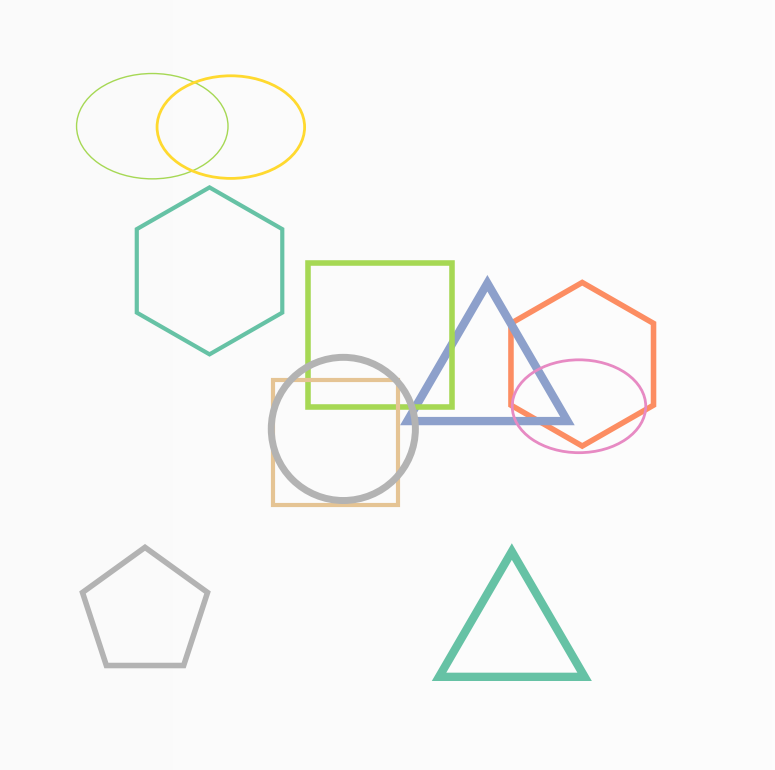[{"shape": "hexagon", "thickness": 1.5, "radius": 0.54, "center": [0.27, 0.648]}, {"shape": "triangle", "thickness": 3, "radius": 0.54, "center": [0.66, 0.175]}, {"shape": "hexagon", "thickness": 2, "radius": 0.53, "center": [0.751, 0.527]}, {"shape": "triangle", "thickness": 3, "radius": 0.6, "center": [0.629, 0.513]}, {"shape": "oval", "thickness": 1, "radius": 0.43, "center": [0.747, 0.472]}, {"shape": "oval", "thickness": 0.5, "radius": 0.49, "center": [0.196, 0.836]}, {"shape": "square", "thickness": 2, "radius": 0.47, "center": [0.49, 0.565]}, {"shape": "oval", "thickness": 1, "radius": 0.48, "center": [0.298, 0.835]}, {"shape": "square", "thickness": 1.5, "radius": 0.4, "center": [0.433, 0.425]}, {"shape": "pentagon", "thickness": 2, "radius": 0.42, "center": [0.187, 0.204]}, {"shape": "circle", "thickness": 2.5, "radius": 0.46, "center": [0.443, 0.443]}]